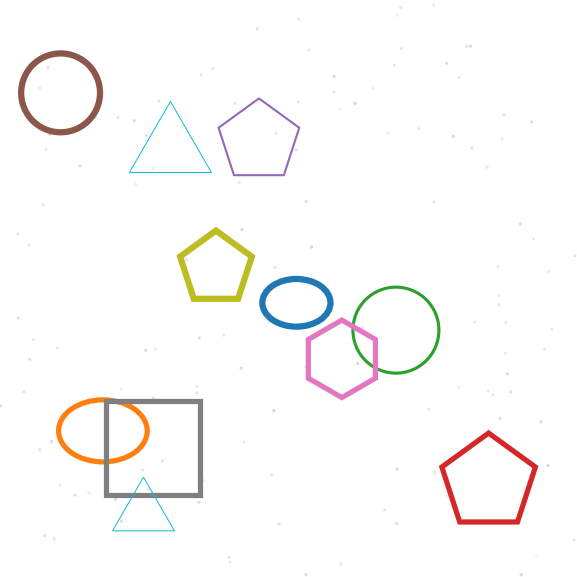[{"shape": "oval", "thickness": 3, "radius": 0.29, "center": [0.513, 0.475]}, {"shape": "oval", "thickness": 2.5, "radius": 0.38, "center": [0.178, 0.253]}, {"shape": "circle", "thickness": 1.5, "radius": 0.37, "center": [0.686, 0.427]}, {"shape": "pentagon", "thickness": 2.5, "radius": 0.43, "center": [0.846, 0.164]}, {"shape": "pentagon", "thickness": 1, "radius": 0.37, "center": [0.448, 0.755]}, {"shape": "circle", "thickness": 3, "radius": 0.34, "center": [0.105, 0.838]}, {"shape": "hexagon", "thickness": 2.5, "radius": 0.34, "center": [0.592, 0.378]}, {"shape": "square", "thickness": 2.5, "radius": 0.41, "center": [0.265, 0.223]}, {"shape": "pentagon", "thickness": 3, "radius": 0.33, "center": [0.374, 0.535]}, {"shape": "triangle", "thickness": 0.5, "radius": 0.31, "center": [0.248, 0.111]}, {"shape": "triangle", "thickness": 0.5, "radius": 0.41, "center": [0.295, 0.741]}]